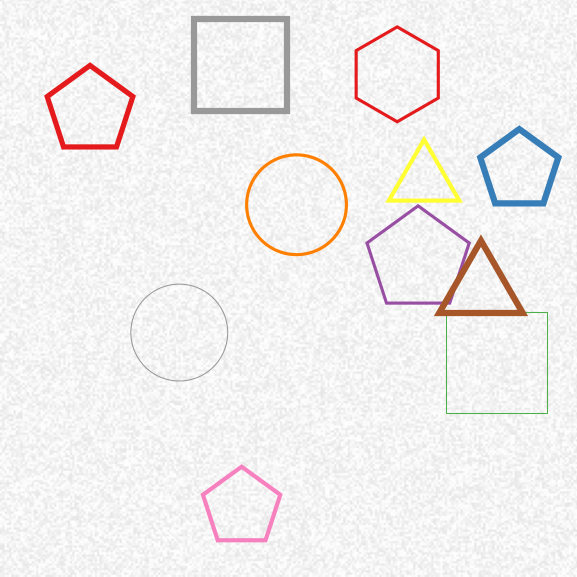[{"shape": "hexagon", "thickness": 1.5, "radius": 0.41, "center": [0.688, 0.87]}, {"shape": "pentagon", "thickness": 2.5, "radius": 0.39, "center": [0.156, 0.808]}, {"shape": "pentagon", "thickness": 3, "radius": 0.36, "center": [0.899, 0.704]}, {"shape": "square", "thickness": 0.5, "radius": 0.44, "center": [0.86, 0.372]}, {"shape": "pentagon", "thickness": 1.5, "radius": 0.47, "center": [0.724, 0.55]}, {"shape": "circle", "thickness": 1.5, "radius": 0.43, "center": [0.513, 0.645]}, {"shape": "triangle", "thickness": 2, "radius": 0.35, "center": [0.734, 0.687]}, {"shape": "triangle", "thickness": 3, "radius": 0.42, "center": [0.833, 0.499]}, {"shape": "pentagon", "thickness": 2, "radius": 0.35, "center": [0.418, 0.121]}, {"shape": "square", "thickness": 3, "radius": 0.4, "center": [0.417, 0.887]}, {"shape": "circle", "thickness": 0.5, "radius": 0.42, "center": [0.31, 0.423]}]